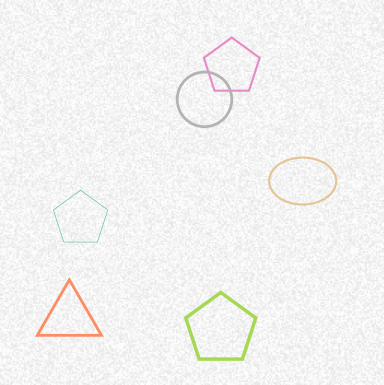[{"shape": "pentagon", "thickness": 0.5, "radius": 0.37, "center": [0.209, 0.431]}, {"shape": "triangle", "thickness": 2, "radius": 0.48, "center": [0.18, 0.177]}, {"shape": "pentagon", "thickness": 1.5, "radius": 0.38, "center": [0.602, 0.826]}, {"shape": "pentagon", "thickness": 2.5, "radius": 0.48, "center": [0.573, 0.145]}, {"shape": "oval", "thickness": 1.5, "radius": 0.44, "center": [0.786, 0.53]}, {"shape": "circle", "thickness": 2, "radius": 0.35, "center": [0.531, 0.742]}]